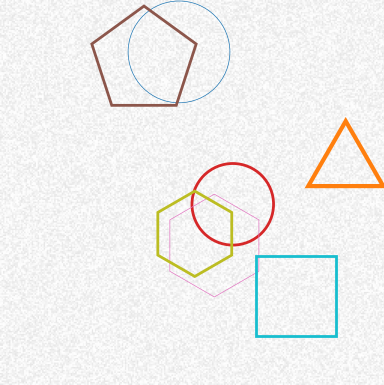[{"shape": "circle", "thickness": 0.5, "radius": 0.66, "center": [0.465, 0.865]}, {"shape": "triangle", "thickness": 3, "radius": 0.56, "center": [0.898, 0.573]}, {"shape": "circle", "thickness": 2, "radius": 0.53, "center": [0.605, 0.469]}, {"shape": "pentagon", "thickness": 2, "radius": 0.71, "center": [0.374, 0.842]}, {"shape": "hexagon", "thickness": 0.5, "radius": 0.67, "center": [0.557, 0.362]}, {"shape": "hexagon", "thickness": 2, "radius": 0.55, "center": [0.506, 0.393]}, {"shape": "square", "thickness": 2, "radius": 0.52, "center": [0.769, 0.232]}]